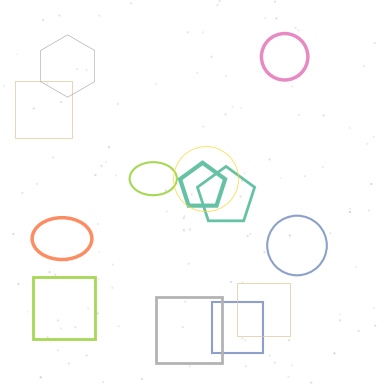[{"shape": "pentagon", "thickness": 2, "radius": 0.39, "center": [0.587, 0.49]}, {"shape": "pentagon", "thickness": 3, "radius": 0.31, "center": [0.526, 0.516]}, {"shape": "oval", "thickness": 2.5, "radius": 0.39, "center": [0.161, 0.38]}, {"shape": "square", "thickness": 1.5, "radius": 0.33, "center": [0.618, 0.15]}, {"shape": "circle", "thickness": 1.5, "radius": 0.39, "center": [0.771, 0.362]}, {"shape": "circle", "thickness": 2.5, "radius": 0.3, "center": [0.739, 0.853]}, {"shape": "square", "thickness": 2, "radius": 0.4, "center": [0.167, 0.201]}, {"shape": "oval", "thickness": 1.5, "radius": 0.31, "center": [0.398, 0.536]}, {"shape": "circle", "thickness": 0.5, "radius": 0.42, "center": [0.535, 0.535]}, {"shape": "square", "thickness": 0.5, "radius": 0.35, "center": [0.685, 0.196]}, {"shape": "square", "thickness": 0.5, "radius": 0.37, "center": [0.114, 0.716]}, {"shape": "hexagon", "thickness": 0.5, "radius": 0.41, "center": [0.176, 0.828]}, {"shape": "square", "thickness": 2, "radius": 0.43, "center": [0.491, 0.143]}]